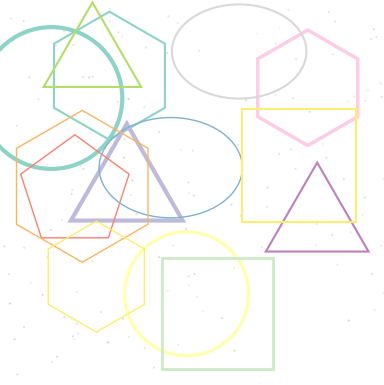[{"shape": "hexagon", "thickness": 1.5, "radius": 0.83, "center": [0.284, 0.803]}, {"shape": "circle", "thickness": 3, "radius": 0.92, "center": [0.133, 0.745]}, {"shape": "circle", "thickness": 2.5, "radius": 0.8, "center": [0.485, 0.237]}, {"shape": "triangle", "thickness": 3, "radius": 0.84, "center": [0.329, 0.511]}, {"shape": "pentagon", "thickness": 1, "radius": 0.74, "center": [0.195, 0.502]}, {"shape": "oval", "thickness": 1, "radius": 0.93, "center": [0.443, 0.564]}, {"shape": "hexagon", "thickness": 1, "radius": 0.99, "center": [0.214, 0.516]}, {"shape": "triangle", "thickness": 1.5, "radius": 0.73, "center": [0.24, 0.847]}, {"shape": "hexagon", "thickness": 2.5, "radius": 0.75, "center": [0.799, 0.772]}, {"shape": "oval", "thickness": 1.5, "radius": 0.87, "center": [0.621, 0.866]}, {"shape": "triangle", "thickness": 1.5, "radius": 0.77, "center": [0.824, 0.424]}, {"shape": "square", "thickness": 2, "radius": 0.72, "center": [0.565, 0.185]}, {"shape": "hexagon", "thickness": 1, "radius": 0.72, "center": [0.25, 0.281]}, {"shape": "square", "thickness": 1.5, "radius": 0.74, "center": [0.778, 0.57]}]